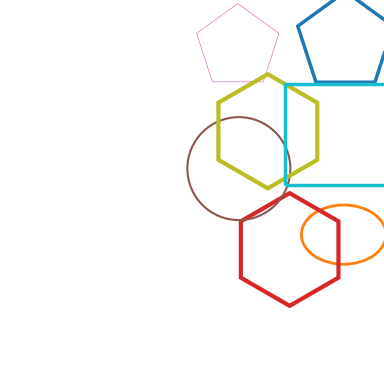[{"shape": "pentagon", "thickness": 2.5, "radius": 0.65, "center": [0.897, 0.892]}, {"shape": "oval", "thickness": 2, "radius": 0.55, "center": [0.893, 0.391]}, {"shape": "hexagon", "thickness": 3, "radius": 0.73, "center": [0.752, 0.352]}, {"shape": "circle", "thickness": 1.5, "radius": 0.67, "center": [0.62, 0.562]}, {"shape": "pentagon", "thickness": 0.5, "radius": 0.56, "center": [0.618, 0.878]}, {"shape": "hexagon", "thickness": 3, "radius": 0.74, "center": [0.696, 0.659]}, {"shape": "square", "thickness": 2.5, "radius": 0.66, "center": [0.872, 0.651]}]